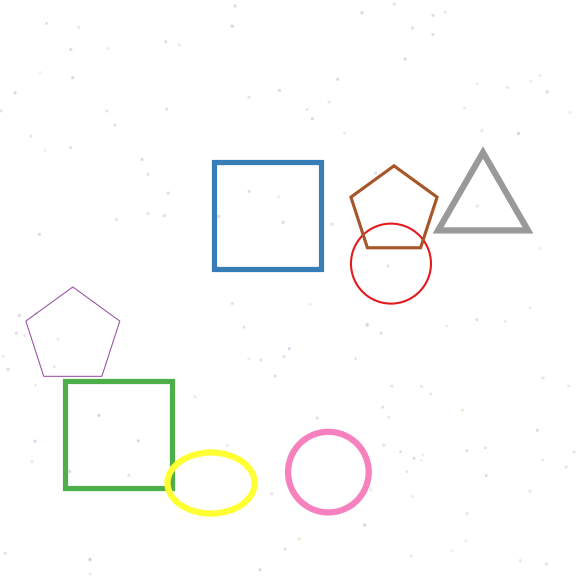[{"shape": "circle", "thickness": 1, "radius": 0.35, "center": [0.677, 0.543]}, {"shape": "square", "thickness": 2.5, "radius": 0.46, "center": [0.464, 0.626]}, {"shape": "square", "thickness": 2.5, "radius": 0.46, "center": [0.205, 0.247]}, {"shape": "pentagon", "thickness": 0.5, "radius": 0.43, "center": [0.126, 0.417]}, {"shape": "oval", "thickness": 3, "radius": 0.38, "center": [0.365, 0.163]}, {"shape": "pentagon", "thickness": 1.5, "radius": 0.39, "center": [0.682, 0.634]}, {"shape": "circle", "thickness": 3, "radius": 0.35, "center": [0.569, 0.182]}, {"shape": "triangle", "thickness": 3, "radius": 0.45, "center": [0.836, 0.645]}]